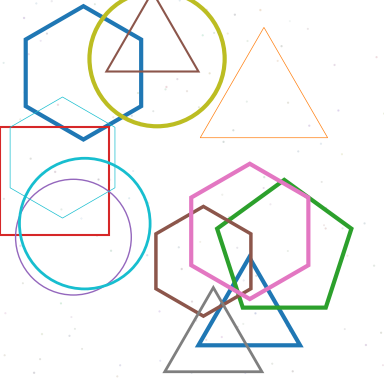[{"shape": "hexagon", "thickness": 3, "radius": 0.87, "center": [0.217, 0.811]}, {"shape": "triangle", "thickness": 3, "radius": 0.76, "center": [0.647, 0.179]}, {"shape": "triangle", "thickness": 0.5, "radius": 0.96, "center": [0.686, 0.738]}, {"shape": "pentagon", "thickness": 3, "radius": 0.92, "center": [0.738, 0.349]}, {"shape": "square", "thickness": 1.5, "radius": 0.7, "center": [0.142, 0.53]}, {"shape": "circle", "thickness": 1, "radius": 0.75, "center": [0.191, 0.384]}, {"shape": "triangle", "thickness": 1.5, "radius": 0.69, "center": [0.396, 0.883]}, {"shape": "hexagon", "thickness": 2.5, "radius": 0.71, "center": [0.528, 0.321]}, {"shape": "hexagon", "thickness": 3, "radius": 0.88, "center": [0.649, 0.399]}, {"shape": "triangle", "thickness": 2, "radius": 0.73, "center": [0.554, 0.107]}, {"shape": "circle", "thickness": 3, "radius": 0.88, "center": [0.408, 0.848]}, {"shape": "hexagon", "thickness": 0.5, "radius": 0.79, "center": [0.162, 0.591]}, {"shape": "circle", "thickness": 2, "radius": 0.85, "center": [0.22, 0.419]}]